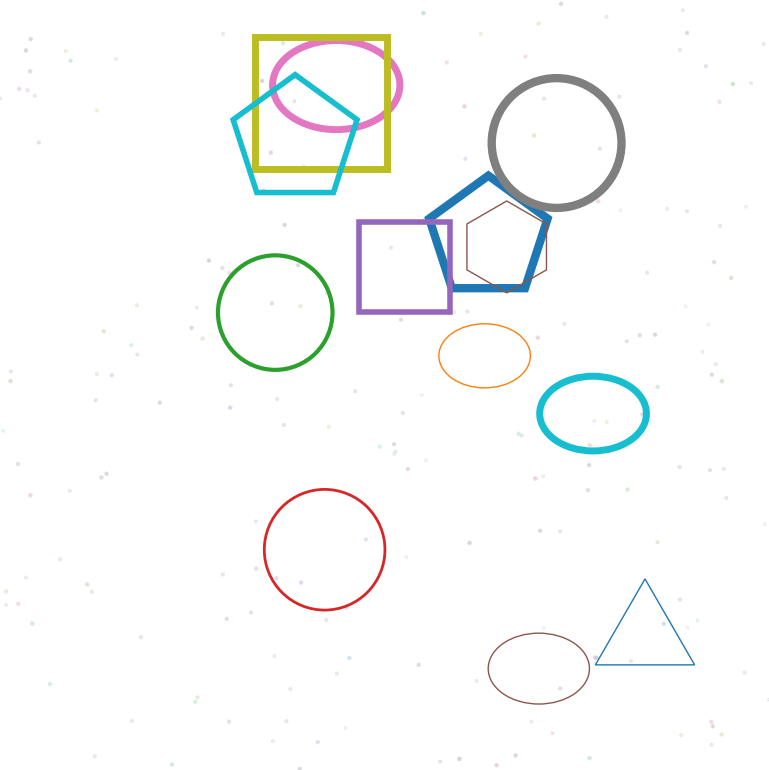[{"shape": "triangle", "thickness": 0.5, "radius": 0.37, "center": [0.838, 0.174]}, {"shape": "pentagon", "thickness": 3, "radius": 0.4, "center": [0.634, 0.691]}, {"shape": "oval", "thickness": 0.5, "radius": 0.3, "center": [0.629, 0.538]}, {"shape": "circle", "thickness": 1.5, "radius": 0.37, "center": [0.357, 0.594]}, {"shape": "circle", "thickness": 1, "radius": 0.39, "center": [0.422, 0.286]}, {"shape": "square", "thickness": 2, "radius": 0.29, "center": [0.525, 0.654]}, {"shape": "oval", "thickness": 0.5, "radius": 0.33, "center": [0.7, 0.132]}, {"shape": "hexagon", "thickness": 0.5, "radius": 0.3, "center": [0.658, 0.679]}, {"shape": "oval", "thickness": 2.5, "radius": 0.41, "center": [0.437, 0.89]}, {"shape": "circle", "thickness": 3, "radius": 0.42, "center": [0.723, 0.814]}, {"shape": "square", "thickness": 2.5, "radius": 0.43, "center": [0.417, 0.866]}, {"shape": "pentagon", "thickness": 2, "radius": 0.42, "center": [0.383, 0.818]}, {"shape": "oval", "thickness": 2.5, "radius": 0.35, "center": [0.77, 0.463]}]